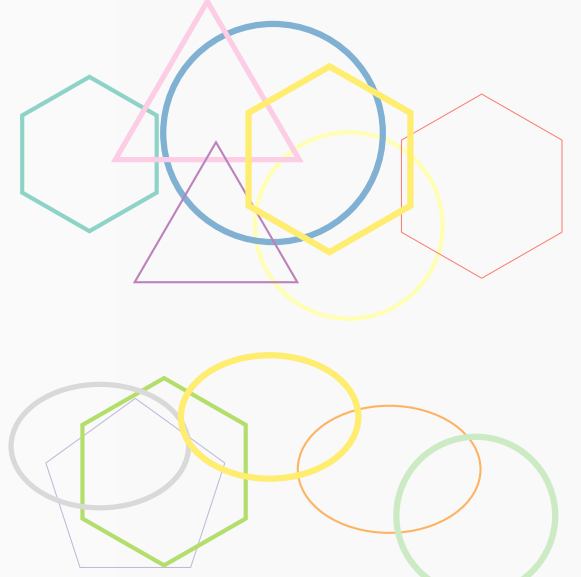[{"shape": "hexagon", "thickness": 2, "radius": 0.67, "center": [0.154, 0.732]}, {"shape": "circle", "thickness": 2, "radius": 0.81, "center": [0.6, 0.609]}, {"shape": "pentagon", "thickness": 0.5, "radius": 0.81, "center": [0.233, 0.147]}, {"shape": "hexagon", "thickness": 0.5, "radius": 0.8, "center": [0.829, 0.677]}, {"shape": "circle", "thickness": 3, "radius": 0.94, "center": [0.47, 0.769]}, {"shape": "oval", "thickness": 1, "radius": 0.79, "center": [0.67, 0.186]}, {"shape": "hexagon", "thickness": 2, "radius": 0.81, "center": [0.282, 0.182]}, {"shape": "triangle", "thickness": 2.5, "radius": 0.91, "center": [0.357, 0.814]}, {"shape": "oval", "thickness": 2.5, "radius": 0.76, "center": [0.172, 0.227]}, {"shape": "triangle", "thickness": 1, "radius": 0.81, "center": [0.372, 0.591]}, {"shape": "circle", "thickness": 3, "radius": 0.68, "center": [0.819, 0.106]}, {"shape": "hexagon", "thickness": 3, "radius": 0.8, "center": [0.567, 0.723]}, {"shape": "oval", "thickness": 3, "radius": 0.76, "center": [0.464, 0.277]}]